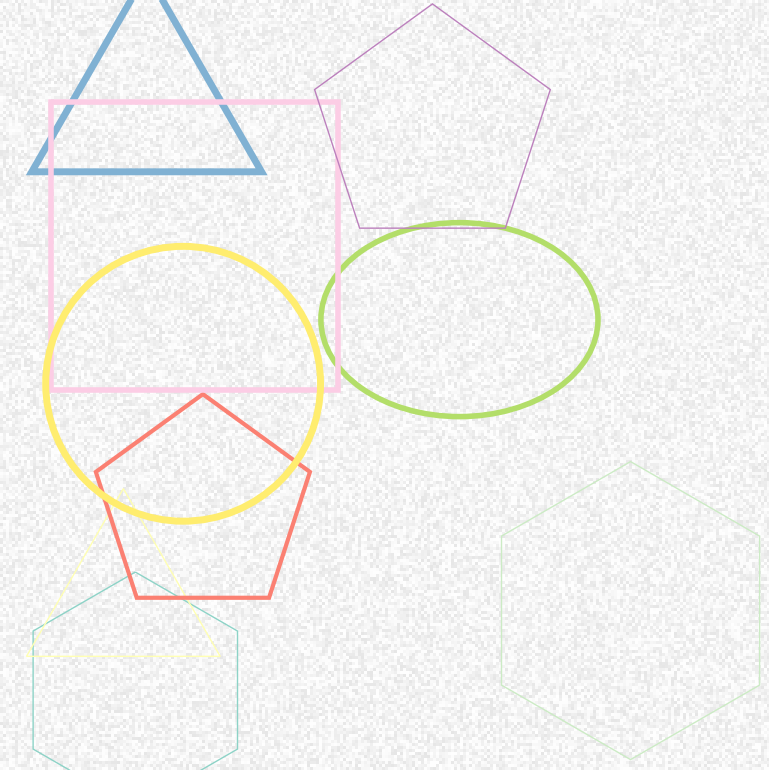[{"shape": "hexagon", "thickness": 0.5, "radius": 0.77, "center": [0.176, 0.104]}, {"shape": "triangle", "thickness": 0.5, "radius": 0.73, "center": [0.16, 0.22]}, {"shape": "pentagon", "thickness": 1.5, "radius": 0.73, "center": [0.263, 0.342]}, {"shape": "triangle", "thickness": 2.5, "radius": 0.86, "center": [0.191, 0.863]}, {"shape": "oval", "thickness": 2, "radius": 0.9, "center": [0.597, 0.585]}, {"shape": "square", "thickness": 2, "radius": 0.93, "center": [0.253, 0.681]}, {"shape": "pentagon", "thickness": 0.5, "radius": 0.8, "center": [0.562, 0.834]}, {"shape": "hexagon", "thickness": 0.5, "radius": 0.97, "center": [0.819, 0.207]}, {"shape": "circle", "thickness": 2.5, "radius": 0.89, "center": [0.238, 0.502]}]